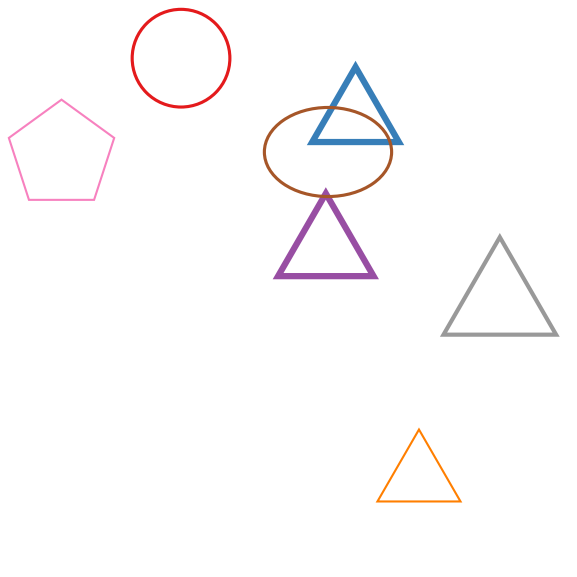[{"shape": "circle", "thickness": 1.5, "radius": 0.42, "center": [0.313, 0.898]}, {"shape": "triangle", "thickness": 3, "radius": 0.43, "center": [0.616, 0.796]}, {"shape": "triangle", "thickness": 3, "radius": 0.48, "center": [0.564, 0.569]}, {"shape": "triangle", "thickness": 1, "radius": 0.42, "center": [0.725, 0.172]}, {"shape": "oval", "thickness": 1.5, "radius": 0.55, "center": [0.568, 0.736]}, {"shape": "pentagon", "thickness": 1, "radius": 0.48, "center": [0.107, 0.731]}, {"shape": "triangle", "thickness": 2, "radius": 0.56, "center": [0.865, 0.476]}]